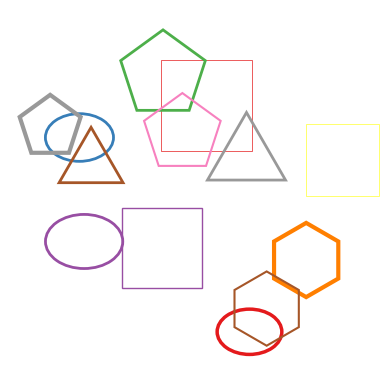[{"shape": "square", "thickness": 0.5, "radius": 0.59, "center": [0.536, 0.726]}, {"shape": "oval", "thickness": 2.5, "radius": 0.42, "center": [0.648, 0.138]}, {"shape": "oval", "thickness": 2, "radius": 0.44, "center": [0.206, 0.643]}, {"shape": "pentagon", "thickness": 2, "radius": 0.58, "center": [0.423, 0.807]}, {"shape": "oval", "thickness": 2, "radius": 0.5, "center": [0.218, 0.373]}, {"shape": "square", "thickness": 1, "radius": 0.52, "center": [0.422, 0.355]}, {"shape": "hexagon", "thickness": 3, "radius": 0.48, "center": [0.795, 0.325]}, {"shape": "square", "thickness": 0.5, "radius": 0.47, "center": [0.89, 0.584]}, {"shape": "hexagon", "thickness": 1.5, "radius": 0.48, "center": [0.693, 0.198]}, {"shape": "triangle", "thickness": 2, "radius": 0.48, "center": [0.237, 0.573]}, {"shape": "pentagon", "thickness": 1.5, "radius": 0.52, "center": [0.474, 0.654]}, {"shape": "pentagon", "thickness": 3, "radius": 0.42, "center": [0.13, 0.67]}, {"shape": "triangle", "thickness": 2, "radius": 0.59, "center": [0.64, 0.591]}]